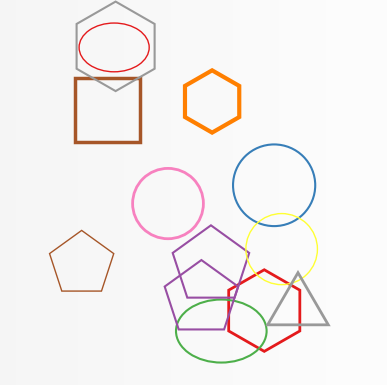[{"shape": "hexagon", "thickness": 2, "radius": 0.53, "center": [0.682, 0.193]}, {"shape": "oval", "thickness": 1, "radius": 0.45, "center": [0.295, 0.877]}, {"shape": "circle", "thickness": 1.5, "radius": 0.53, "center": [0.707, 0.519]}, {"shape": "oval", "thickness": 1.5, "radius": 0.58, "center": [0.571, 0.14]}, {"shape": "pentagon", "thickness": 1.5, "radius": 0.52, "center": [0.544, 0.311]}, {"shape": "pentagon", "thickness": 1.5, "radius": 0.5, "center": [0.52, 0.225]}, {"shape": "hexagon", "thickness": 3, "radius": 0.4, "center": [0.547, 0.736]}, {"shape": "circle", "thickness": 1, "radius": 0.46, "center": [0.727, 0.353]}, {"shape": "pentagon", "thickness": 1, "radius": 0.44, "center": [0.211, 0.314]}, {"shape": "square", "thickness": 2.5, "radius": 0.42, "center": [0.277, 0.714]}, {"shape": "circle", "thickness": 2, "radius": 0.46, "center": [0.434, 0.471]}, {"shape": "hexagon", "thickness": 1.5, "radius": 0.58, "center": [0.298, 0.88]}, {"shape": "triangle", "thickness": 2, "radius": 0.45, "center": [0.769, 0.201]}]